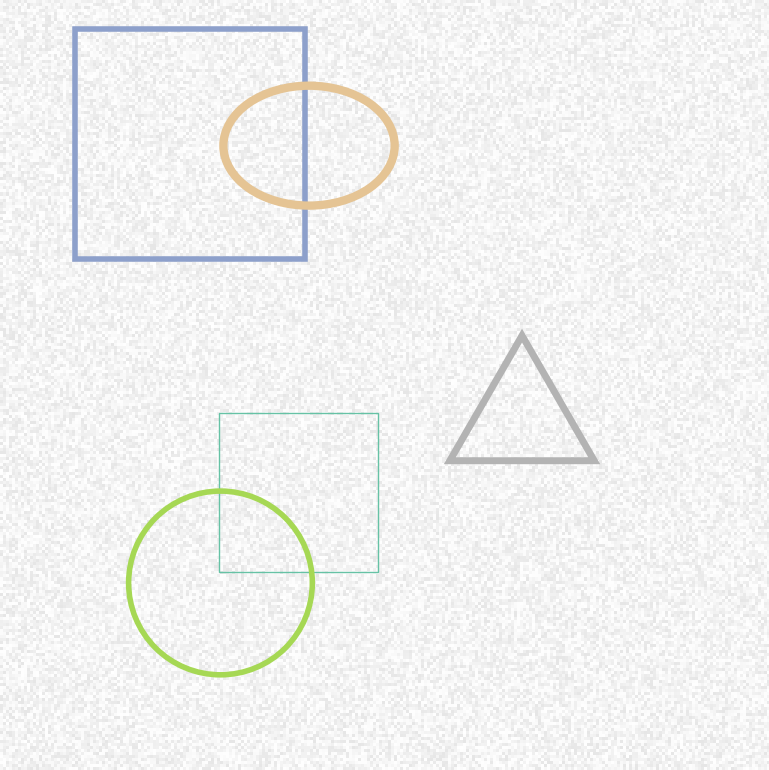[{"shape": "square", "thickness": 0.5, "radius": 0.52, "center": [0.388, 0.36]}, {"shape": "square", "thickness": 2, "radius": 0.75, "center": [0.246, 0.813]}, {"shape": "circle", "thickness": 2, "radius": 0.6, "center": [0.286, 0.243]}, {"shape": "oval", "thickness": 3, "radius": 0.56, "center": [0.401, 0.811]}, {"shape": "triangle", "thickness": 2.5, "radius": 0.54, "center": [0.678, 0.456]}]